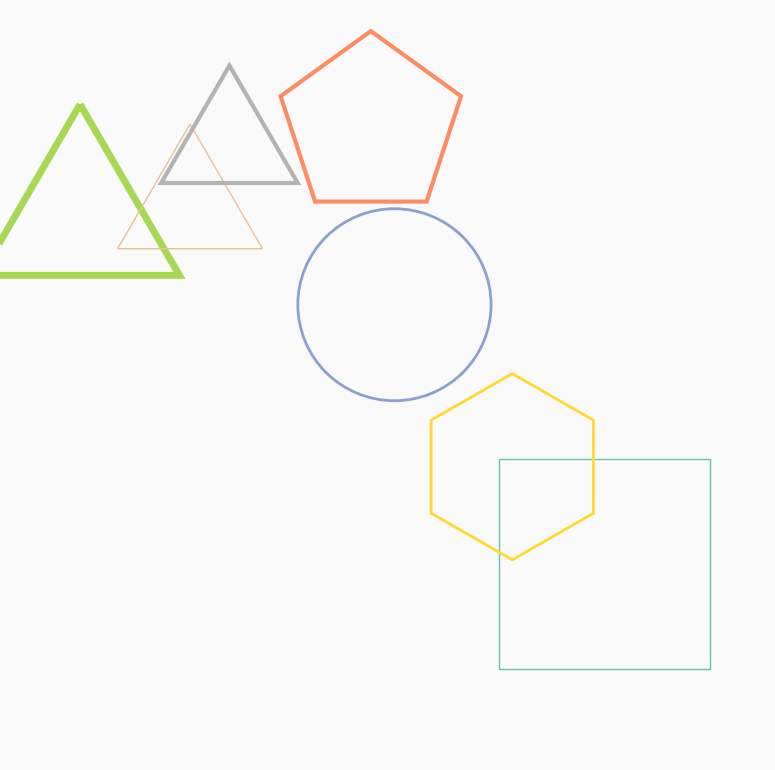[{"shape": "square", "thickness": 0.5, "radius": 0.68, "center": [0.78, 0.268]}, {"shape": "pentagon", "thickness": 1.5, "radius": 0.61, "center": [0.478, 0.837]}, {"shape": "circle", "thickness": 1, "radius": 0.62, "center": [0.509, 0.604]}, {"shape": "triangle", "thickness": 2.5, "radius": 0.74, "center": [0.103, 0.716]}, {"shape": "hexagon", "thickness": 1, "radius": 0.6, "center": [0.661, 0.394]}, {"shape": "triangle", "thickness": 0.5, "radius": 0.54, "center": [0.245, 0.731]}, {"shape": "triangle", "thickness": 1.5, "radius": 0.51, "center": [0.296, 0.813]}]